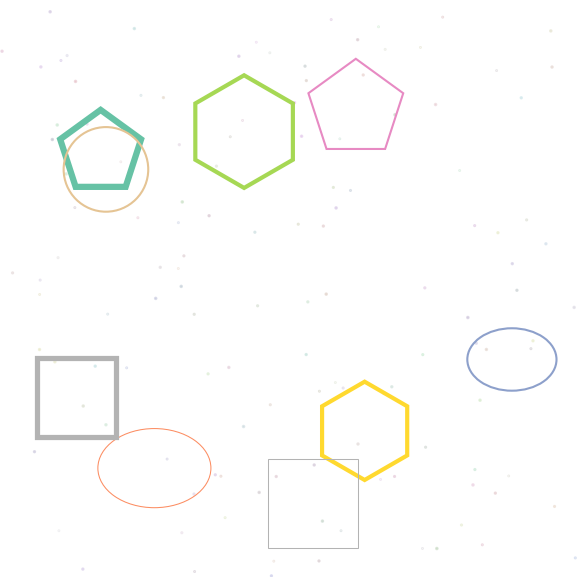[{"shape": "pentagon", "thickness": 3, "radius": 0.37, "center": [0.174, 0.735]}, {"shape": "oval", "thickness": 0.5, "radius": 0.49, "center": [0.267, 0.189]}, {"shape": "oval", "thickness": 1, "radius": 0.39, "center": [0.886, 0.377]}, {"shape": "pentagon", "thickness": 1, "radius": 0.43, "center": [0.616, 0.811]}, {"shape": "hexagon", "thickness": 2, "radius": 0.49, "center": [0.423, 0.771]}, {"shape": "hexagon", "thickness": 2, "radius": 0.43, "center": [0.631, 0.253]}, {"shape": "circle", "thickness": 1, "radius": 0.37, "center": [0.183, 0.706]}, {"shape": "square", "thickness": 0.5, "radius": 0.39, "center": [0.542, 0.127]}, {"shape": "square", "thickness": 2.5, "radius": 0.34, "center": [0.133, 0.31]}]